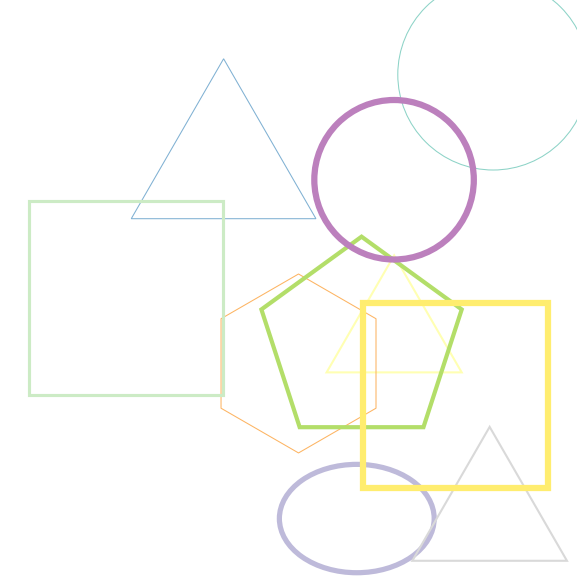[{"shape": "circle", "thickness": 0.5, "radius": 0.83, "center": [0.854, 0.87]}, {"shape": "triangle", "thickness": 1, "radius": 0.68, "center": [0.682, 0.422]}, {"shape": "oval", "thickness": 2.5, "radius": 0.67, "center": [0.618, 0.101]}, {"shape": "triangle", "thickness": 0.5, "radius": 0.92, "center": [0.387, 0.713]}, {"shape": "hexagon", "thickness": 0.5, "radius": 0.77, "center": [0.517, 0.37]}, {"shape": "pentagon", "thickness": 2, "radius": 0.91, "center": [0.626, 0.407]}, {"shape": "triangle", "thickness": 1, "radius": 0.77, "center": [0.848, 0.105]}, {"shape": "circle", "thickness": 3, "radius": 0.69, "center": [0.682, 0.688]}, {"shape": "square", "thickness": 1.5, "radius": 0.84, "center": [0.218, 0.483]}, {"shape": "square", "thickness": 3, "radius": 0.8, "center": [0.789, 0.314]}]